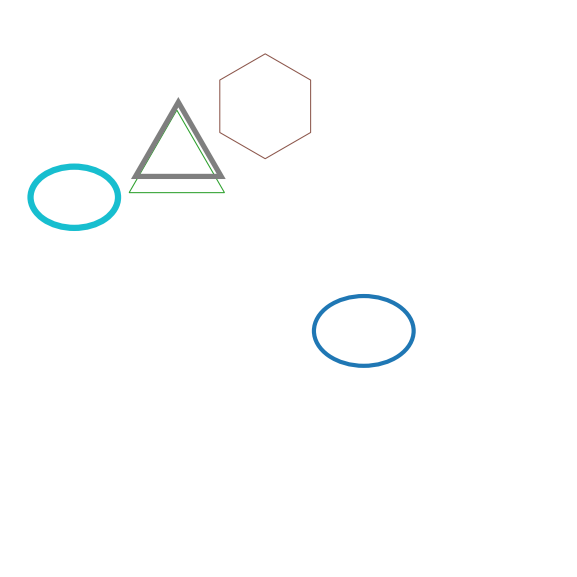[{"shape": "oval", "thickness": 2, "radius": 0.43, "center": [0.63, 0.426]}, {"shape": "triangle", "thickness": 0.5, "radius": 0.48, "center": [0.306, 0.713]}, {"shape": "hexagon", "thickness": 0.5, "radius": 0.45, "center": [0.459, 0.815]}, {"shape": "triangle", "thickness": 2.5, "radius": 0.43, "center": [0.309, 0.736]}, {"shape": "oval", "thickness": 3, "radius": 0.38, "center": [0.129, 0.658]}]